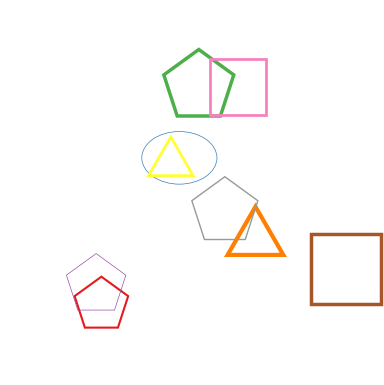[{"shape": "pentagon", "thickness": 1.5, "radius": 0.37, "center": [0.263, 0.208]}, {"shape": "oval", "thickness": 0.5, "radius": 0.49, "center": [0.466, 0.59]}, {"shape": "pentagon", "thickness": 2.5, "radius": 0.48, "center": [0.516, 0.776]}, {"shape": "pentagon", "thickness": 0.5, "radius": 0.41, "center": [0.25, 0.26]}, {"shape": "triangle", "thickness": 3, "radius": 0.42, "center": [0.664, 0.38]}, {"shape": "triangle", "thickness": 2, "radius": 0.33, "center": [0.444, 0.577]}, {"shape": "square", "thickness": 2.5, "radius": 0.46, "center": [0.899, 0.301]}, {"shape": "square", "thickness": 2, "radius": 0.36, "center": [0.617, 0.774]}, {"shape": "pentagon", "thickness": 1, "radius": 0.45, "center": [0.584, 0.451]}]